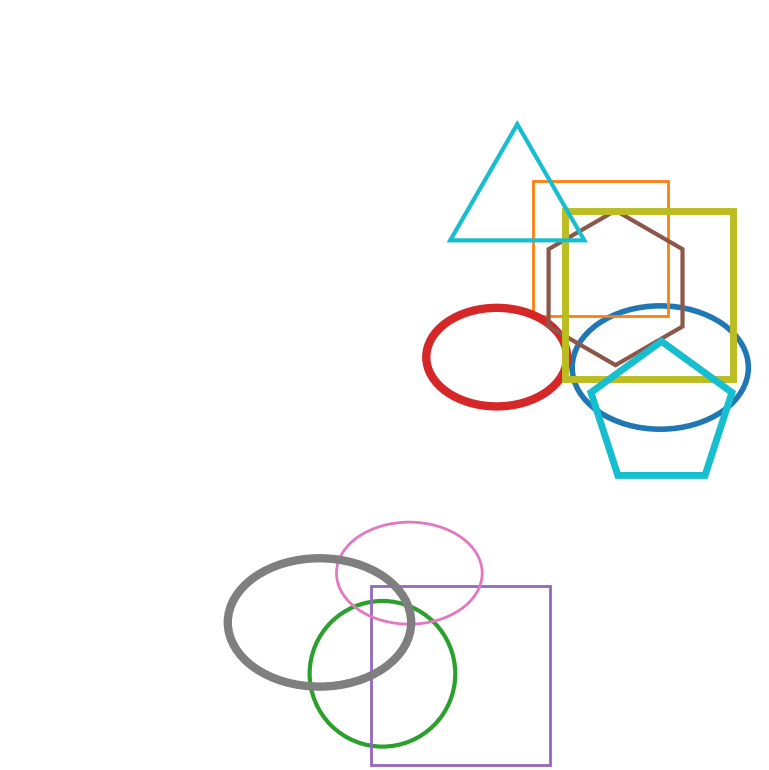[{"shape": "oval", "thickness": 2, "radius": 0.57, "center": [0.857, 0.523]}, {"shape": "square", "thickness": 1, "radius": 0.44, "center": [0.78, 0.677]}, {"shape": "circle", "thickness": 1.5, "radius": 0.47, "center": [0.497, 0.125]}, {"shape": "oval", "thickness": 3, "radius": 0.46, "center": [0.645, 0.536]}, {"shape": "square", "thickness": 1, "radius": 0.58, "center": [0.599, 0.123]}, {"shape": "hexagon", "thickness": 1.5, "radius": 0.5, "center": [0.799, 0.626]}, {"shape": "oval", "thickness": 1, "radius": 0.47, "center": [0.532, 0.256]}, {"shape": "oval", "thickness": 3, "radius": 0.6, "center": [0.415, 0.192]}, {"shape": "square", "thickness": 2.5, "radius": 0.55, "center": [0.843, 0.617]}, {"shape": "pentagon", "thickness": 2.5, "radius": 0.48, "center": [0.859, 0.46]}, {"shape": "triangle", "thickness": 1.5, "radius": 0.5, "center": [0.672, 0.738]}]